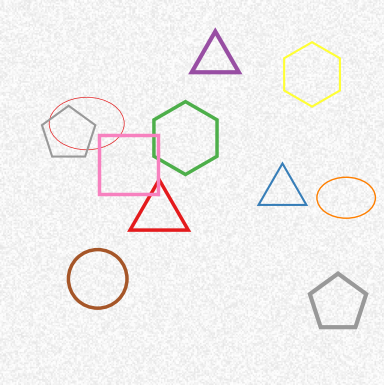[{"shape": "triangle", "thickness": 2.5, "radius": 0.44, "center": [0.413, 0.446]}, {"shape": "oval", "thickness": 0.5, "radius": 0.49, "center": [0.225, 0.679]}, {"shape": "triangle", "thickness": 1.5, "radius": 0.36, "center": [0.734, 0.504]}, {"shape": "hexagon", "thickness": 2.5, "radius": 0.47, "center": [0.482, 0.641]}, {"shape": "triangle", "thickness": 3, "radius": 0.35, "center": [0.559, 0.848]}, {"shape": "oval", "thickness": 1, "radius": 0.38, "center": [0.899, 0.486]}, {"shape": "hexagon", "thickness": 1.5, "radius": 0.42, "center": [0.81, 0.807]}, {"shape": "circle", "thickness": 2.5, "radius": 0.38, "center": [0.254, 0.276]}, {"shape": "square", "thickness": 2.5, "radius": 0.38, "center": [0.334, 0.572]}, {"shape": "pentagon", "thickness": 3, "radius": 0.38, "center": [0.878, 0.212]}, {"shape": "pentagon", "thickness": 1.5, "radius": 0.36, "center": [0.178, 0.652]}]